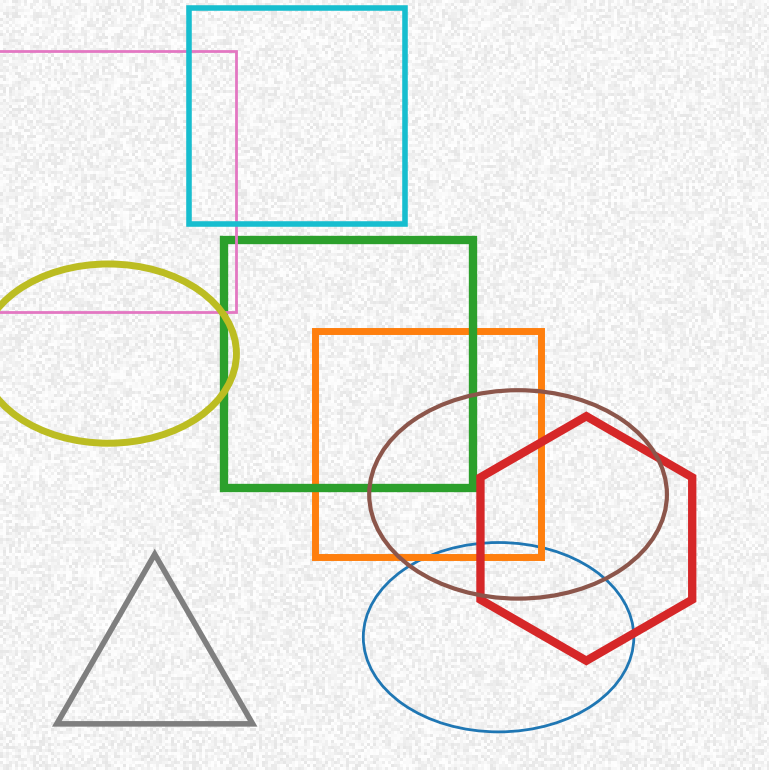[{"shape": "oval", "thickness": 1, "radius": 0.88, "center": [0.647, 0.172]}, {"shape": "square", "thickness": 2.5, "radius": 0.73, "center": [0.556, 0.423]}, {"shape": "square", "thickness": 3, "radius": 0.81, "center": [0.452, 0.527]}, {"shape": "hexagon", "thickness": 3, "radius": 0.79, "center": [0.761, 0.301]}, {"shape": "oval", "thickness": 1.5, "radius": 0.97, "center": [0.673, 0.358]}, {"shape": "square", "thickness": 1, "radius": 0.85, "center": [0.137, 0.764]}, {"shape": "triangle", "thickness": 2, "radius": 0.73, "center": [0.201, 0.133]}, {"shape": "oval", "thickness": 2.5, "radius": 0.83, "center": [0.141, 0.541]}, {"shape": "square", "thickness": 2, "radius": 0.7, "center": [0.386, 0.85]}]